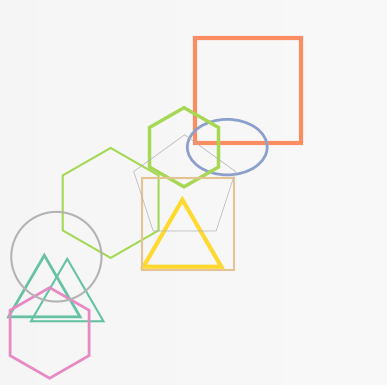[{"shape": "triangle", "thickness": 2, "radius": 0.53, "center": [0.114, 0.23]}, {"shape": "triangle", "thickness": 1.5, "radius": 0.54, "center": [0.173, 0.22]}, {"shape": "square", "thickness": 3, "radius": 0.68, "center": [0.64, 0.766]}, {"shape": "oval", "thickness": 2, "radius": 0.52, "center": [0.586, 0.618]}, {"shape": "hexagon", "thickness": 2, "radius": 0.59, "center": [0.128, 0.135]}, {"shape": "hexagon", "thickness": 1.5, "radius": 0.71, "center": [0.286, 0.473]}, {"shape": "hexagon", "thickness": 2.5, "radius": 0.51, "center": [0.475, 0.618]}, {"shape": "triangle", "thickness": 3, "radius": 0.58, "center": [0.471, 0.365]}, {"shape": "square", "thickness": 1.5, "radius": 0.6, "center": [0.485, 0.417]}, {"shape": "pentagon", "thickness": 0.5, "radius": 0.69, "center": [0.476, 0.512]}, {"shape": "circle", "thickness": 1.5, "radius": 0.58, "center": [0.145, 0.333]}]